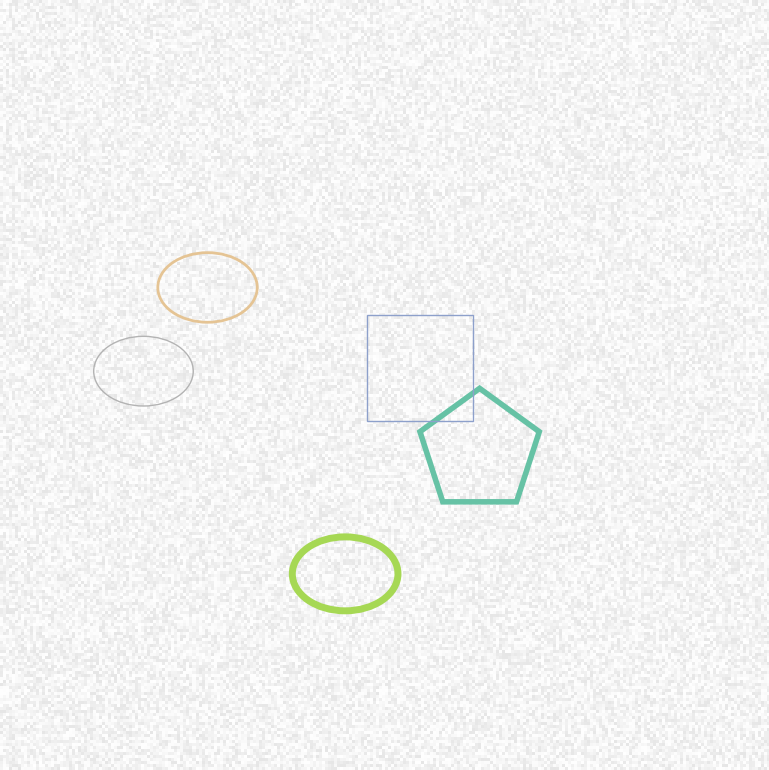[{"shape": "pentagon", "thickness": 2, "radius": 0.41, "center": [0.623, 0.414]}, {"shape": "square", "thickness": 0.5, "radius": 0.34, "center": [0.546, 0.522]}, {"shape": "oval", "thickness": 2.5, "radius": 0.34, "center": [0.448, 0.255]}, {"shape": "oval", "thickness": 1, "radius": 0.32, "center": [0.27, 0.627]}, {"shape": "oval", "thickness": 0.5, "radius": 0.32, "center": [0.186, 0.518]}]